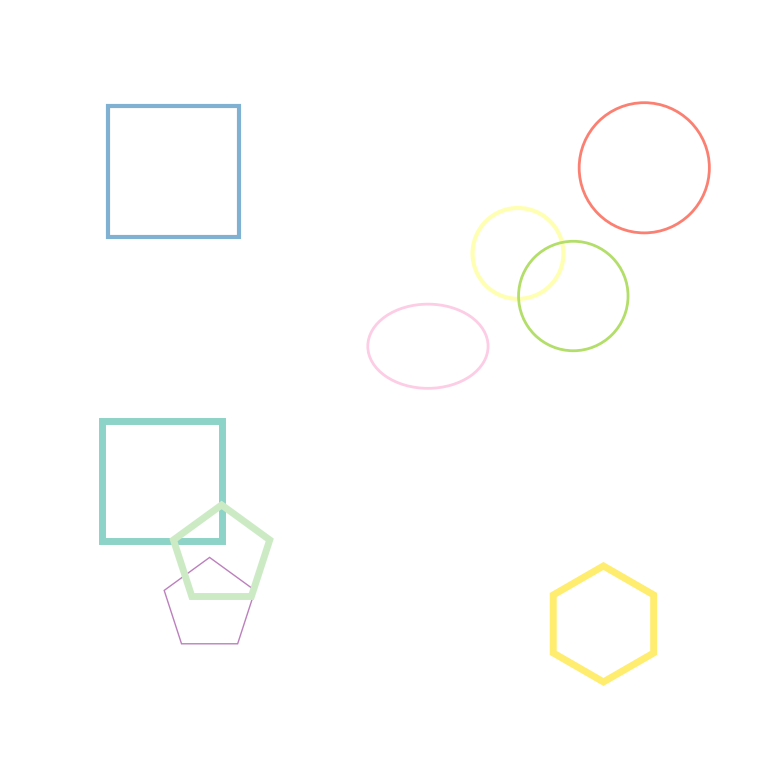[{"shape": "square", "thickness": 2.5, "radius": 0.39, "center": [0.21, 0.375]}, {"shape": "circle", "thickness": 1.5, "radius": 0.3, "center": [0.673, 0.671]}, {"shape": "circle", "thickness": 1, "radius": 0.42, "center": [0.837, 0.782]}, {"shape": "square", "thickness": 1.5, "radius": 0.43, "center": [0.225, 0.777]}, {"shape": "circle", "thickness": 1, "radius": 0.36, "center": [0.745, 0.616]}, {"shape": "oval", "thickness": 1, "radius": 0.39, "center": [0.556, 0.55]}, {"shape": "pentagon", "thickness": 0.5, "radius": 0.31, "center": [0.272, 0.214]}, {"shape": "pentagon", "thickness": 2.5, "radius": 0.33, "center": [0.288, 0.278]}, {"shape": "hexagon", "thickness": 2.5, "radius": 0.38, "center": [0.784, 0.19]}]